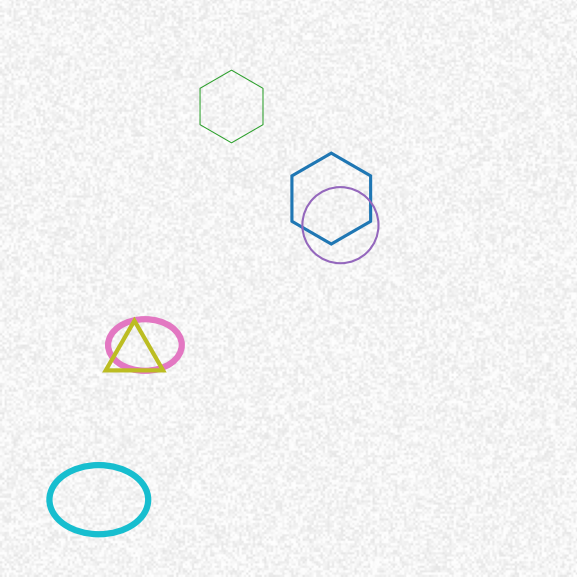[{"shape": "hexagon", "thickness": 1.5, "radius": 0.39, "center": [0.574, 0.655]}, {"shape": "hexagon", "thickness": 0.5, "radius": 0.31, "center": [0.401, 0.815]}, {"shape": "circle", "thickness": 1, "radius": 0.33, "center": [0.589, 0.609]}, {"shape": "oval", "thickness": 3, "radius": 0.32, "center": [0.251, 0.402]}, {"shape": "triangle", "thickness": 2, "radius": 0.29, "center": [0.233, 0.386]}, {"shape": "oval", "thickness": 3, "radius": 0.43, "center": [0.171, 0.134]}]